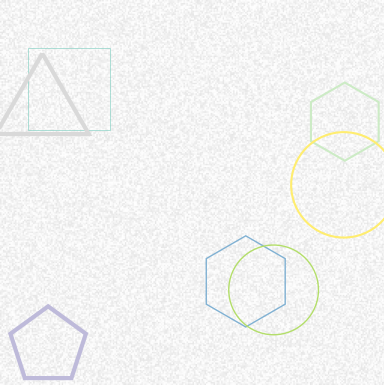[{"shape": "square", "thickness": 0.5, "radius": 0.53, "center": [0.179, 0.769]}, {"shape": "pentagon", "thickness": 3, "radius": 0.51, "center": [0.125, 0.101]}, {"shape": "hexagon", "thickness": 1, "radius": 0.59, "center": [0.638, 0.269]}, {"shape": "circle", "thickness": 1, "radius": 0.58, "center": [0.711, 0.247]}, {"shape": "triangle", "thickness": 3, "radius": 0.7, "center": [0.11, 0.722]}, {"shape": "hexagon", "thickness": 1.5, "radius": 0.51, "center": [0.896, 0.684]}, {"shape": "circle", "thickness": 1.5, "radius": 0.68, "center": [0.893, 0.52]}]